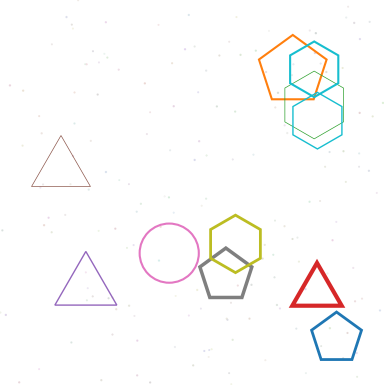[{"shape": "pentagon", "thickness": 2, "radius": 0.34, "center": [0.874, 0.121]}, {"shape": "pentagon", "thickness": 1.5, "radius": 0.46, "center": [0.76, 0.817]}, {"shape": "hexagon", "thickness": 0.5, "radius": 0.44, "center": [0.816, 0.727]}, {"shape": "triangle", "thickness": 3, "radius": 0.37, "center": [0.823, 0.243]}, {"shape": "triangle", "thickness": 1, "radius": 0.46, "center": [0.223, 0.254]}, {"shape": "triangle", "thickness": 0.5, "radius": 0.44, "center": [0.158, 0.56]}, {"shape": "circle", "thickness": 1.5, "radius": 0.38, "center": [0.44, 0.342]}, {"shape": "pentagon", "thickness": 2.5, "radius": 0.35, "center": [0.587, 0.285]}, {"shape": "hexagon", "thickness": 2, "radius": 0.37, "center": [0.612, 0.366]}, {"shape": "hexagon", "thickness": 1, "radius": 0.37, "center": [0.824, 0.687]}, {"shape": "hexagon", "thickness": 1.5, "radius": 0.36, "center": [0.816, 0.82]}]